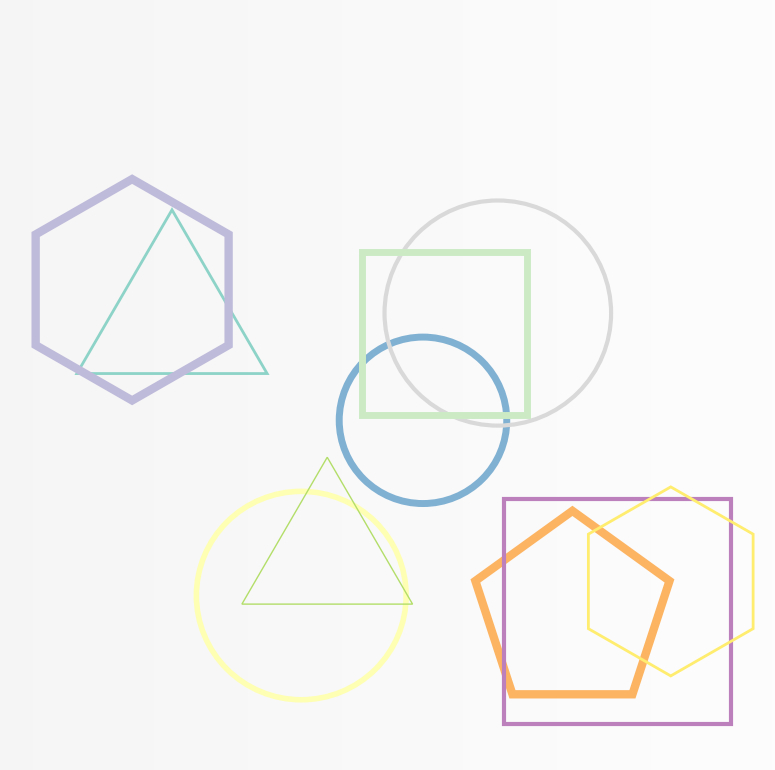[{"shape": "triangle", "thickness": 1, "radius": 0.71, "center": [0.222, 0.586]}, {"shape": "circle", "thickness": 2, "radius": 0.68, "center": [0.389, 0.227]}, {"shape": "hexagon", "thickness": 3, "radius": 0.72, "center": [0.171, 0.624]}, {"shape": "circle", "thickness": 2.5, "radius": 0.54, "center": [0.546, 0.454]}, {"shape": "pentagon", "thickness": 3, "radius": 0.66, "center": [0.739, 0.205]}, {"shape": "triangle", "thickness": 0.5, "radius": 0.64, "center": [0.422, 0.279]}, {"shape": "circle", "thickness": 1.5, "radius": 0.73, "center": [0.642, 0.593]}, {"shape": "square", "thickness": 1.5, "radius": 0.73, "center": [0.796, 0.206]}, {"shape": "square", "thickness": 2.5, "radius": 0.53, "center": [0.574, 0.567]}, {"shape": "hexagon", "thickness": 1, "radius": 0.61, "center": [0.865, 0.245]}]